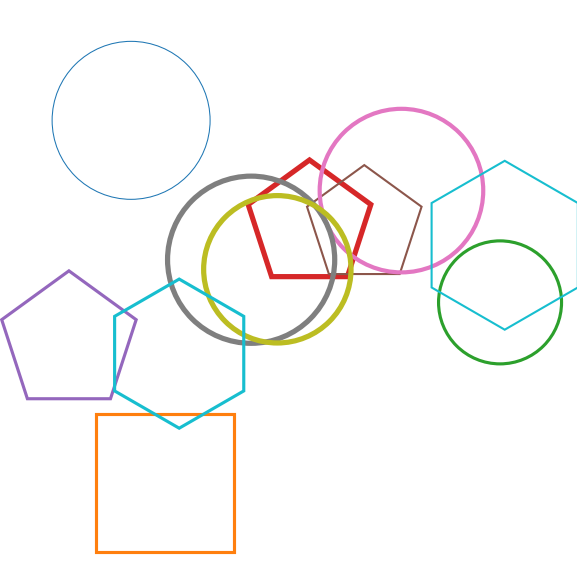[{"shape": "circle", "thickness": 0.5, "radius": 0.68, "center": [0.227, 0.791]}, {"shape": "square", "thickness": 1.5, "radius": 0.6, "center": [0.286, 0.163]}, {"shape": "circle", "thickness": 1.5, "radius": 0.53, "center": [0.866, 0.476]}, {"shape": "pentagon", "thickness": 2.5, "radius": 0.56, "center": [0.536, 0.61]}, {"shape": "pentagon", "thickness": 1.5, "radius": 0.61, "center": [0.119, 0.408]}, {"shape": "pentagon", "thickness": 1, "radius": 0.52, "center": [0.631, 0.609]}, {"shape": "circle", "thickness": 2, "radius": 0.71, "center": [0.695, 0.669]}, {"shape": "circle", "thickness": 2.5, "radius": 0.72, "center": [0.435, 0.549]}, {"shape": "circle", "thickness": 2.5, "radius": 0.64, "center": [0.48, 0.533]}, {"shape": "hexagon", "thickness": 1.5, "radius": 0.65, "center": [0.31, 0.387]}, {"shape": "hexagon", "thickness": 1, "radius": 0.73, "center": [0.874, 0.574]}]